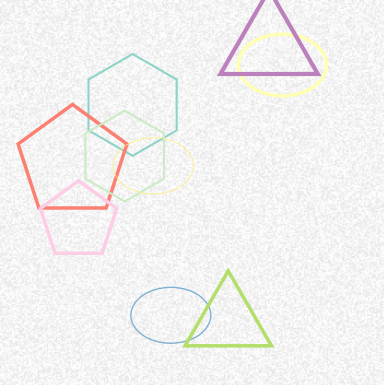[{"shape": "hexagon", "thickness": 1.5, "radius": 0.66, "center": [0.344, 0.727]}, {"shape": "oval", "thickness": 2.5, "radius": 0.57, "center": [0.734, 0.831]}, {"shape": "pentagon", "thickness": 2.5, "radius": 0.74, "center": [0.188, 0.58]}, {"shape": "oval", "thickness": 1, "radius": 0.52, "center": [0.444, 0.181]}, {"shape": "triangle", "thickness": 2.5, "radius": 0.65, "center": [0.593, 0.167]}, {"shape": "pentagon", "thickness": 2.5, "radius": 0.52, "center": [0.204, 0.426]}, {"shape": "triangle", "thickness": 3, "radius": 0.73, "center": [0.699, 0.881]}, {"shape": "hexagon", "thickness": 1.5, "radius": 0.59, "center": [0.324, 0.595]}, {"shape": "oval", "thickness": 0.5, "radius": 0.52, "center": [0.398, 0.569]}]